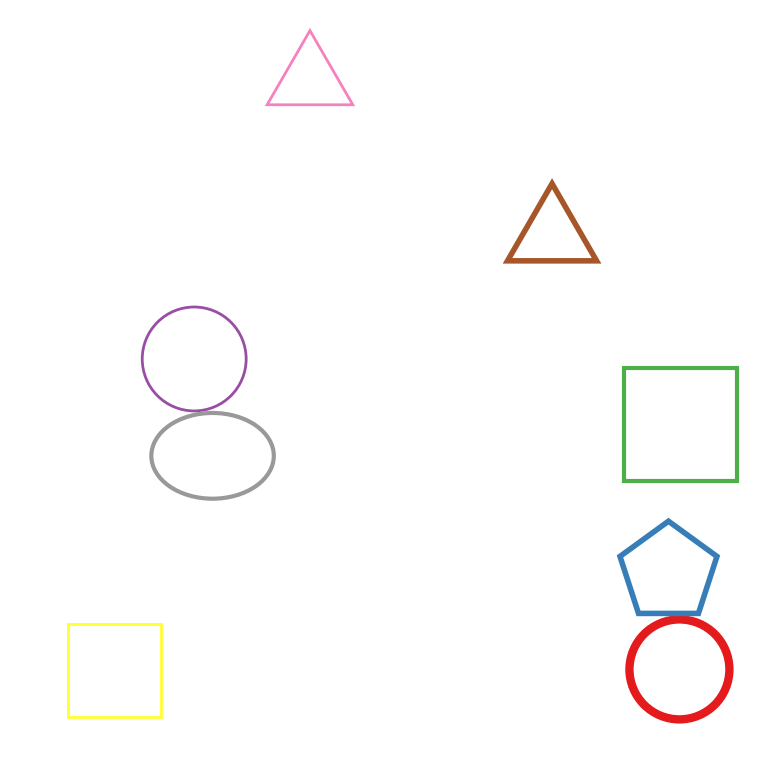[{"shape": "circle", "thickness": 3, "radius": 0.32, "center": [0.882, 0.131]}, {"shape": "pentagon", "thickness": 2, "radius": 0.33, "center": [0.868, 0.257]}, {"shape": "square", "thickness": 1.5, "radius": 0.37, "center": [0.883, 0.448]}, {"shape": "circle", "thickness": 1, "radius": 0.34, "center": [0.252, 0.534]}, {"shape": "square", "thickness": 1, "radius": 0.3, "center": [0.149, 0.129]}, {"shape": "triangle", "thickness": 2, "radius": 0.33, "center": [0.717, 0.695]}, {"shape": "triangle", "thickness": 1, "radius": 0.32, "center": [0.403, 0.896]}, {"shape": "oval", "thickness": 1.5, "radius": 0.4, "center": [0.276, 0.408]}]